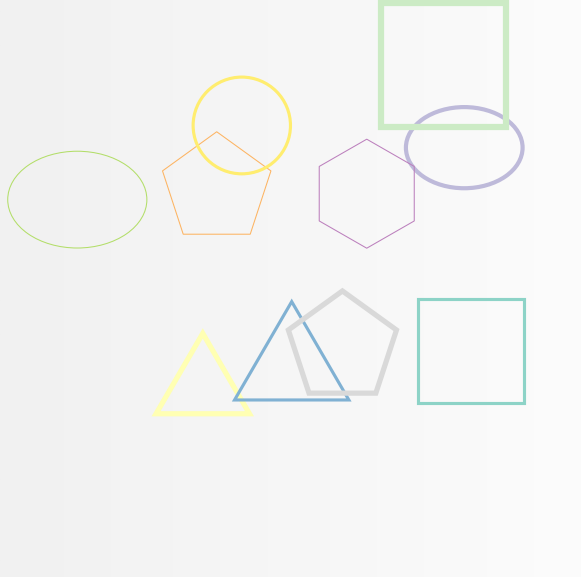[{"shape": "square", "thickness": 1.5, "radius": 0.45, "center": [0.81, 0.392]}, {"shape": "triangle", "thickness": 2.5, "radius": 0.46, "center": [0.349, 0.329]}, {"shape": "oval", "thickness": 2, "radius": 0.5, "center": [0.799, 0.743]}, {"shape": "triangle", "thickness": 1.5, "radius": 0.57, "center": [0.502, 0.363]}, {"shape": "pentagon", "thickness": 0.5, "radius": 0.49, "center": [0.373, 0.673]}, {"shape": "oval", "thickness": 0.5, "radius": 0.6, "center": [0.133, 0.653]}, {"shape": "pentagon", "thickness": 2.5, "radius": 0.49, "center": [0.589, 0.397]}, {"shape": "hexagon", "thickness": 0.5, "radius": 0.47, "center": [0.631, 0.664]}, {"shape": "square", "thickness": 3, "radius": 0.54, "center": [0.763, 0.887]}, {"shape": "circle", "thickness": 1.5, "radius": 0.42, "center": [0.416, 0.782]}]